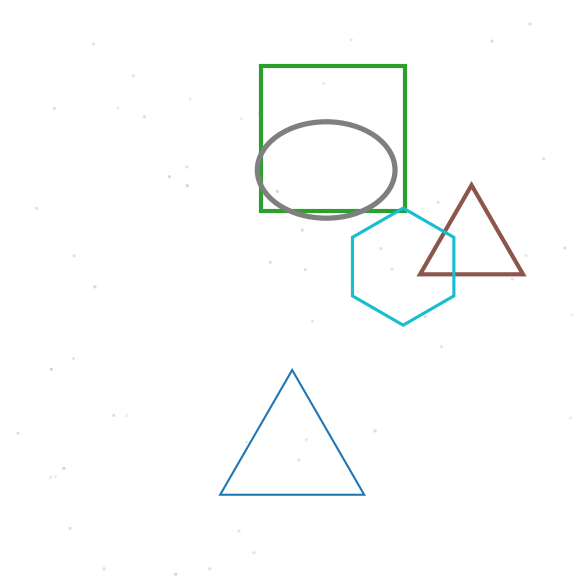[{"shape": "triangle", "thickness": 1, "radius": 0.72, "center": [0.506, 0.214]}, {"shape": "square", "thickness": 2, "radius": 0.63, "center": [0.577, 0.76]}, {"shape": "triangle", "thickness": 2, "radius": 0.51, "center": [0.817, 0.576]}, {"shape": "oval", "thickness": 2.5, "radius": 0.6, "center": [0.565, 0.705]}, {"shape": "hexagon", "thickness": 1.5, "radius": 0.51, "center": [0.698, 0.537]}]